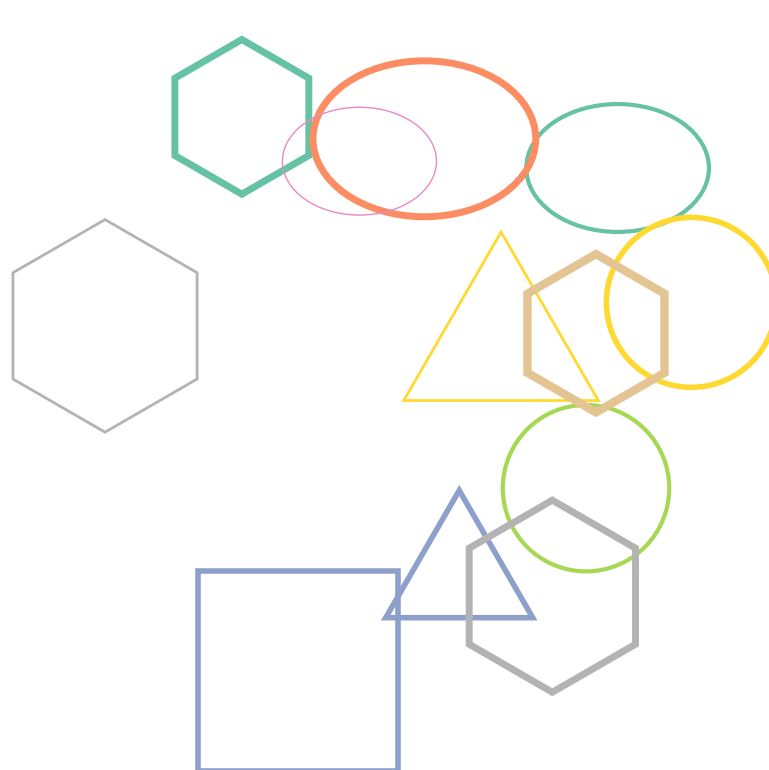[{"shape": "oval", "thickness": 1.5, "radius": 0.59, "center": [0.802, 0.782]}, {"shape": "hexagon", "thickness": 2.5, "radius": 0.5, "center": [0.314, 0.848]}, {"shape": "oval", "thickness": 2.5, "radius": 0.72, "center": [0.551, 0.82]}, {"shape": "triangle", "thickness": 2, "radius": 0.55, "center": [0.596, 0.253]}, {"shape": "square", "thickness": 2, "radius": 0.65, "center": [0.387, 0.129]}, {"shape": "oval", "thickness": 0.5, "radius": 0.5, "center": [0.467, 0.791]}, {"shape": "circle", "thickness": 1.5, "radius": 0.54, "center": [0.761, 0.366]}, {"shape": "triangle", "thickness": 1, "radius": 0.73, "center": [0.651, 0.553]}, {"shape": "circle", "thickness": 2, "radius": 0.55, "center": [0.898, 0.607]}, {"shape": "hexagon", "thickness": 3, "radius": 0.51, "center": [0.774, 0.567]}, {"shape": "hexagon", "thickness": 2.5, "radius": 0.62, "center": [0.717, 0.226]}, {"shape": "hexagon", "thickness": 1, "radius": 0.69, "center": [0.136, 0.577]}]